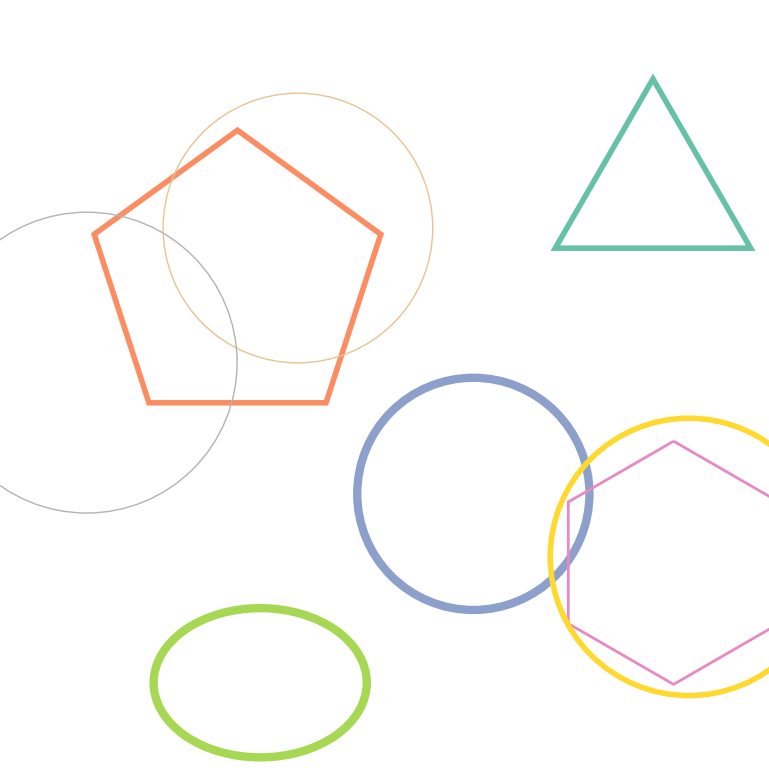[{"shape": "triangle", "thickness": 2, "radius": 0.73, "center": [0.848, 0.751]}, {"shape": "pentagon", "thickness": 2, "radius": 0.98, "center": [0.308, 0.635]}, {"shape": "circle", "thickness": 3, "radius": 0.75, "center": [0.615, 0.359]}, {"shape": "hexagon", "thickness": 1, "radius": 0.79, "center": [0.875, 0.269]}, {"shape": "oval", "thickness": 3, "radius": 0.69, "center": [0.338, 0.113]}, {"shape": "circle", "thickness": 2, "radius": 0.9, "center": [0.895, 0.277]}, {"shape": "circle", "thickness": 0.5, "radius": 0.88, "center": [0.387, 0.704]}, {"shape": "circle", "thickness": 0.5, "radius": 0.98, "center": [0.113, 0.529]}]